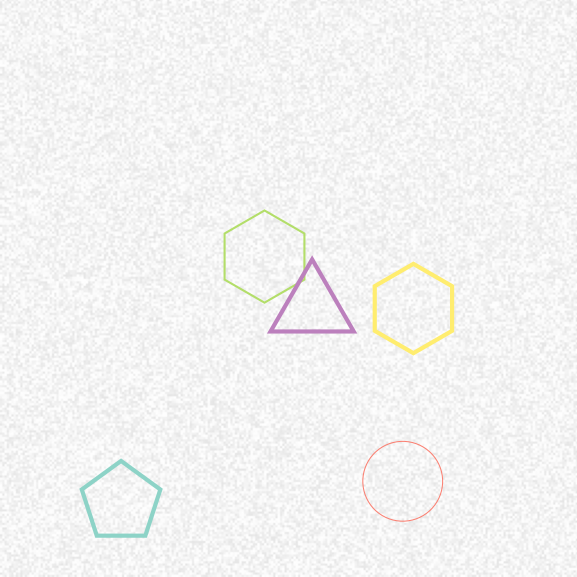[{"shape": "pentagon", "thickness": 2, "radius": 0.36, "center": [0.21, 0.129]}, {"shape": "circle", "thickness": 0.5, "radius": 0.35, "center": [0.697, 0.166]}, {"shape": "hexagon", "thickness": 1, "radius": 0.4, "center": [0.458, 0.555]}, {"shape": "triangle", "thickness": 2, "radius": 0.42, "center": [0.54, 0.467]}, {"shape": "hexagon", "thickness": 2, "radius": 0.39, "center": [0.716, 0.465]}]